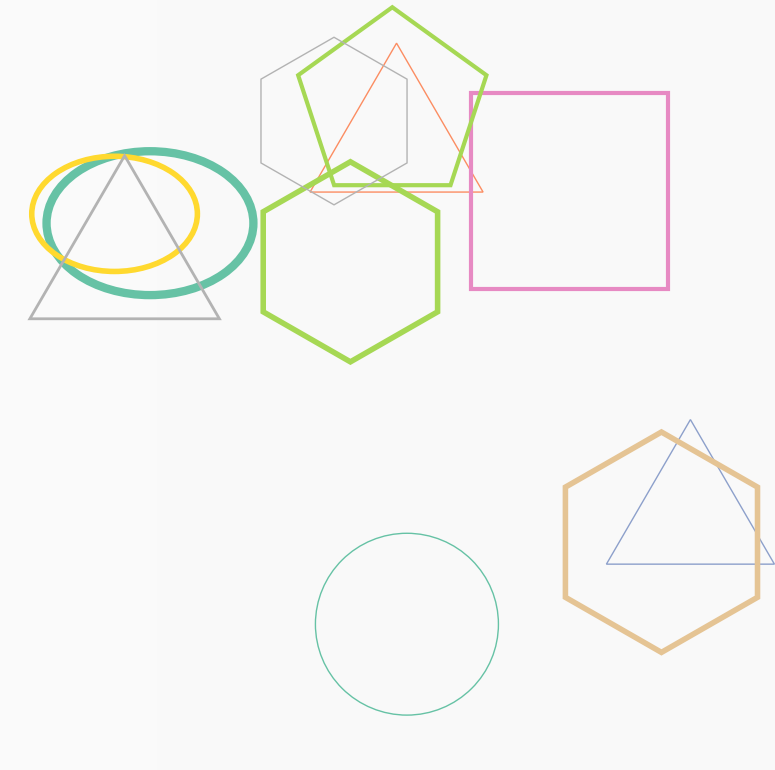[{"shape": "oval", "thickness": 3, "radius": 0.67, "center": [0.194, 0.71]}, {"shape": "circle", "thickness": 0.5, "radius": 0.59, "center": [0.525, 0.189]}, {"shape": "triangle", "thickness": 0.5, "radius": 0.64, "center": [0.512, 0.815]}, {"shape": "triangle", "thickness": 0.5, "radius": 0.63, "center": [0.891, 0.33]}, {"shape": "square", "thickness": 1.5, "radius": 0.63, "center": [0.735, 0.752]}, {"shape": "hexagon", "thickness": 2, "radius": 0.65, "center": [0.452, 0.66]}, {"shape": "pentagon", "thickness": 1.5, "radius": 0.64, "center": [0.506, 0.863]}, {"shape": "oval", "thickness": 2, "radius": 0.53, "center": [0.148, 0.722]}, {"shape": "hexagon", "thickness": 2, "radius": 0.72, "center": [0.853, 0.296]}, {"shape": "hexagon", "thickness": 0.5, "radius": 0.54, "center": [0.431, 0.843]}, {"shape": "triangle", "thickness": 1, "radius": 0.71, "center": [0.161, 0.657]}]